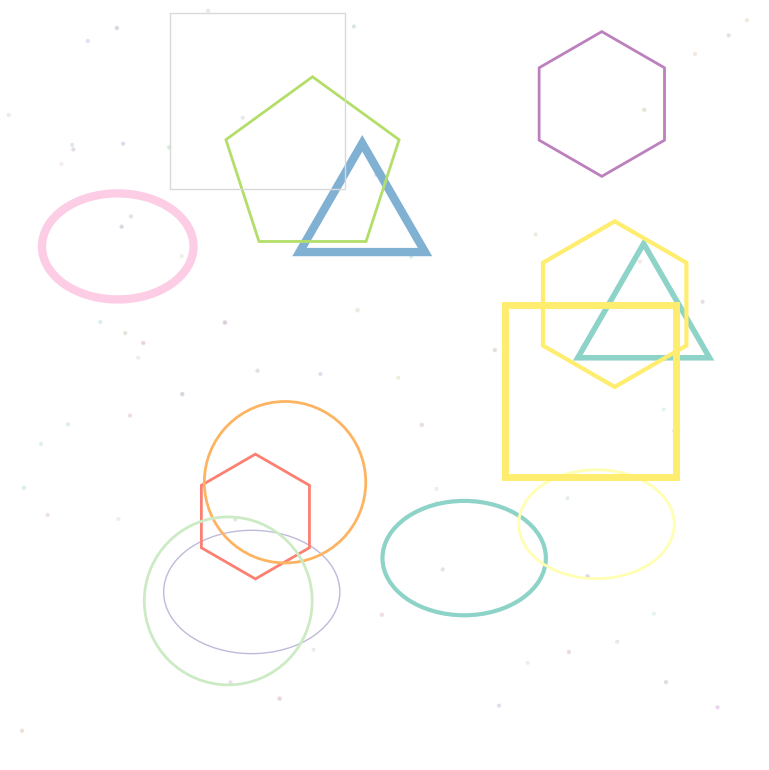[{"shape": "oval", "thickness": 1.5, "radius": 0.53, "center": [0.603, 0.275]}, {"shape": "triangle", "thickness": 2, "radius": 0.49, "center": [0.836, 0.585]}, {"shape": "oval", "thickness": 1, "radius": 0.5, "center": [0.775, 0.319]}, {"shape": "oval", "thickness": 0.5, "radius": 0.57, "center": [0.327, 0.231]}, {"shape": "hexagon", "thickness": 1, "radius": 0.41, "center": [0.332, 0.329]}, {"shape": "triangle", "thickness": 3, "radius": 0.47, "center": [0.47, 0.72]}, {"shape": "circle", "thickness": 1, "radius": 0.52, "center": [0.37, 0.374]}, {"shape": "pentagon", "thickness": 1, "radius": 0.59, "center": [0.406, 0.782]}, {"shape": "oval", "thickness": 3, "radius": 0.49, "center": [0.153, 0.68]}, {"shape": "square", "thickness": 0.5, "radius": 0.57, "center": [0.335, 0.869]}, {"shape": "hexagon", "thickness": 1, "radius": 0.47, "center": [0.782, 0.865]}, {"shape": "circle", "thickness": 1, "radius": 0.55, "center": [0.296, 0.22]}, {"shape": "square", "thickness": 2.5, "radius": 0.56, "center": [0.767, 0.492]}, {"shape": "hexagon", "thickness": 1.5, "radius": 0.54, "center": [0.798, 0.605]}]